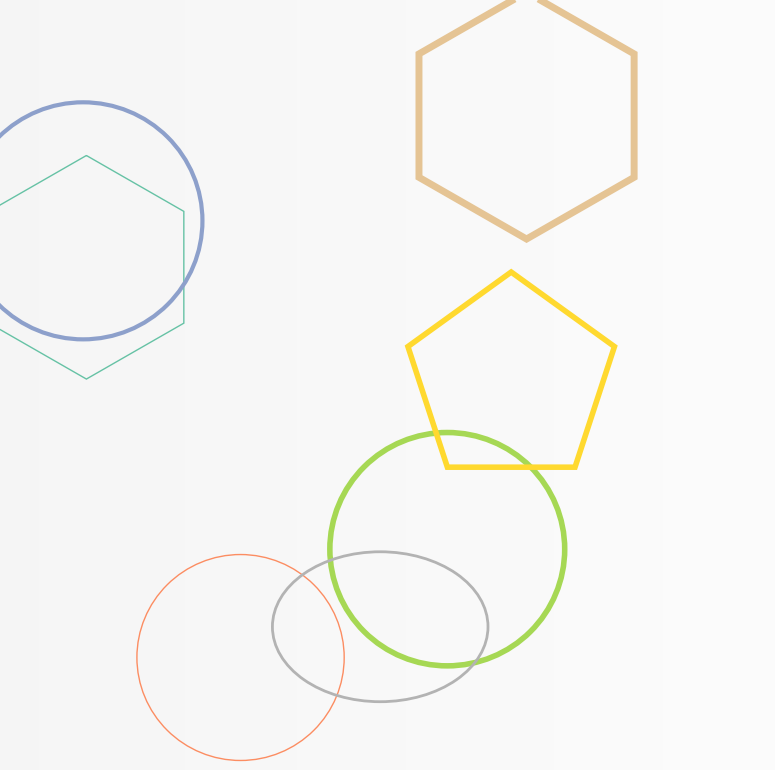[{"shape": "hexagon", "thickness": 0.5, "radius": 0.73, "center": [0.111, 0.653]}, {"shape": "circle", "thickness": 0.5, "radius": 0.67, "center": [0.31, 0.146]}, {"shape": "circle", "thickness": 1.5, "radius": 0.77, "center": [0.107, 0.713]}, {"shape": "circle", "thickness": 2, "radius": 0.76, "center": [0.577, 0.287]}, {"shape": "pentagon", "thickness": 2, "radius": 0.7, "center": [0.66, 0.507]}, {"shape": "hexagon", "thickness": 2.5, "radius": 0.8, "center": [0.679, 0.85]}, {"shape": "oval", "thickness": 1, "radius": 0.7, "center": [0.491, 0.186]}]